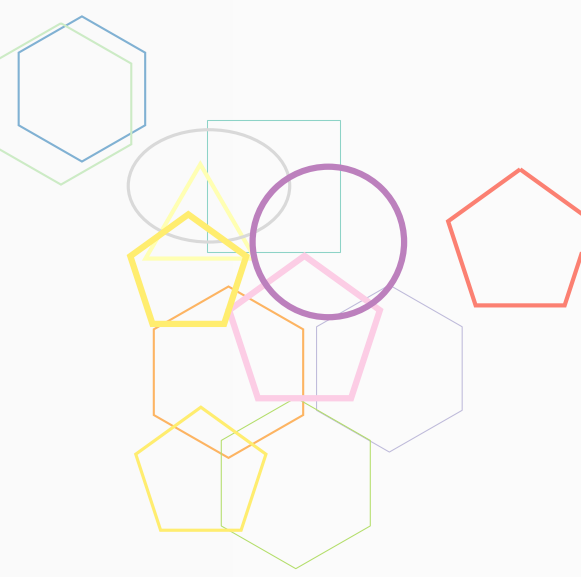[{"shape": "square", "thickness": 0.5, "radius": 0.57, "center": [0.471, 0.677]}, {"shape": "triangle", "thickness": 2, "radius": 0.54, "center": [0.345, 0.606]}, {"shape": "hexagon", "thickness": 0.5, "radius": 0.72, "center": [0.67, 0.361]}, {"shape": "pentagon", "thickness": 2, "radius": 0.65, "center": [0.895, 0.576]}, {"shape": "hexagon", "thickness": 1, "radius": 0.63, "center": [0.141, 0.845]}, {"shape": "hexagon", "thickness": 1, "radius": 0.74, "center": [0.393, 0.355]}, {"shape": "hexagon", "thickness": 0.5, "radius": 0.74, "center": [0.509, 0.162]}, {"shape": "pentagon", "thickness": 3, "radius": 0.68, "center": [0.524, 0.42]}, {"shape": "oval", "thickness": 1.5, "radius": 0.69, "center": [0.36, 0.677]}, {"shape": "circle", "thickness": 3, "radius": 0.65, "center": [0.565, 0.58]}, {"shape": "hexagon", "thickness": 1, "radius": 0.7, "center": [0.105, 0.819]}, {"shape": "pentagon", "thickness": 1.5, "radius": 0.59, "center": [0.346, 0.176]}, {"shape": "pentagon", "thickness": 3, "radius": 0.52, "center": [0.324, 0.523]}]